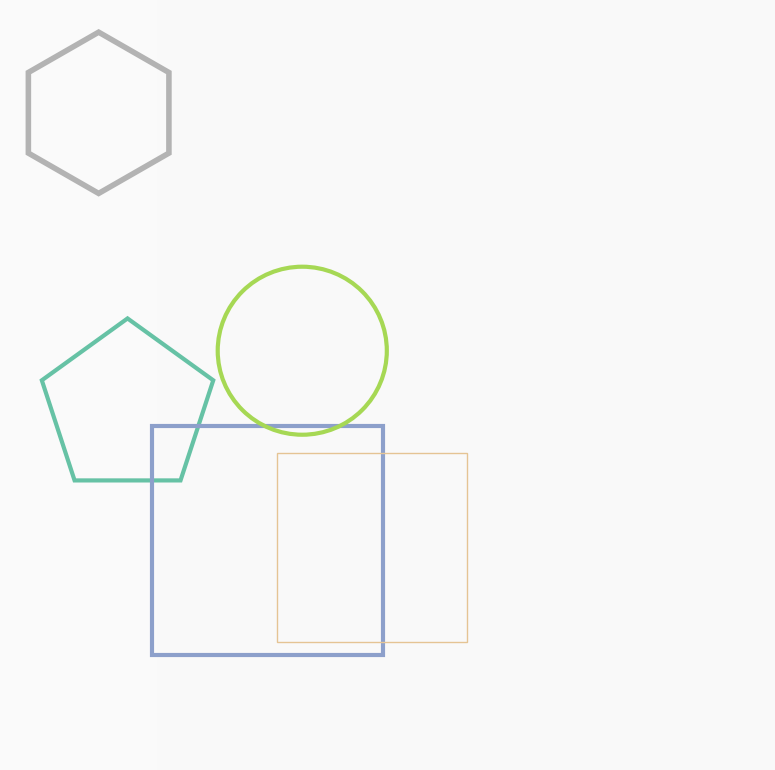[{"shape": "pentagon", "thickness": 1.5, "radius": 0.58, "center": [0.165, 0.47]}, {"shape": "square", "thickness": 1.5, "radius": 0.74, "center": [0.346, 0.298]}, {"shape": "circle", "thickness": 1.5, "radius": 0.55, "center": [0.39, 0.545]}, {"shape": "square", "thickness": 0.5, "radius": 0.61, "center": [0.48, 0.29]}, {"shape": "hexagon", "thickness": 2, "radius": 0.52, "center": [0.127, 0.854]}]